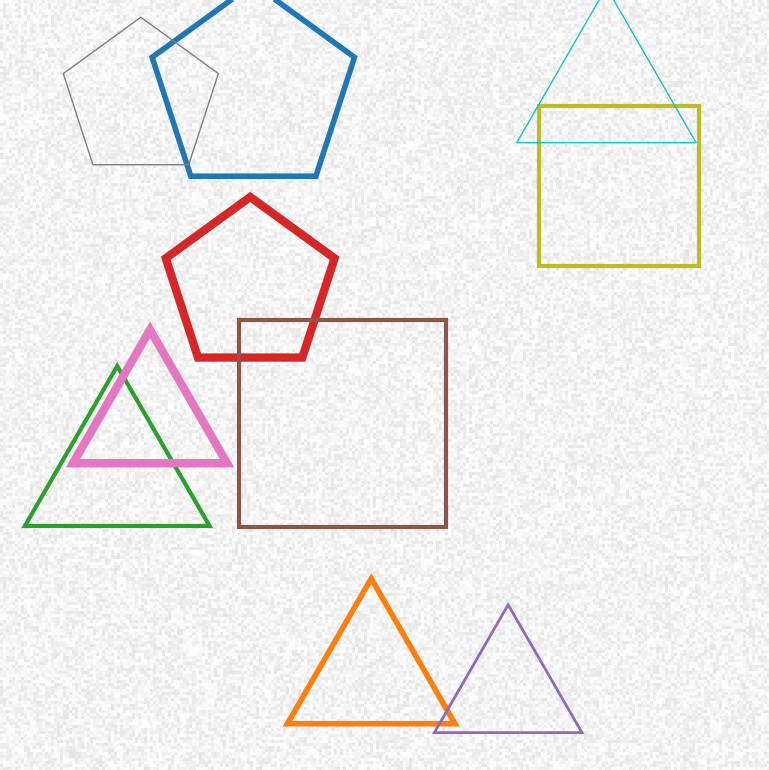[{"shape": "pentagon", "thickness": 2, "radius": 0.69, "center": [0.329, 0.883]}, {"shape": "triangle", "thickness": 2, "radius": 0.63, "center": [0.482, 0.123]}, {"shape": "triangle", "thickness": 1.5, "radius": 0.69, "center": [0.152, 0.386]}, {"shape": "pentagon", "thickness": 3, "radius": 0.58, "center": [0.325, 0.629]}, {"shape": "triangle", "thickness": 1, "radius": 0.55, "center": [0.66, 0.104]}, {"shape": "square", "thickness": 1.5, "radius": 0.67, "center": [0.444, 0.45]}, {"shape": "triangle", "thickness": 3, "radius": 0.58, "center": [0.195, 0.456]}, {"shape": "pentagon", "thickness": 0.5, "radius": 0.53, "center": [0.183, 0.872]}, {"shape": "square", "thickness": 1.5, "radius": 0.52, "center": [0.804, 0.759]}, {"shape": "triangle", "thickness": 0.5, "radius": 0.67, "center": [0.788, 0.882]}]